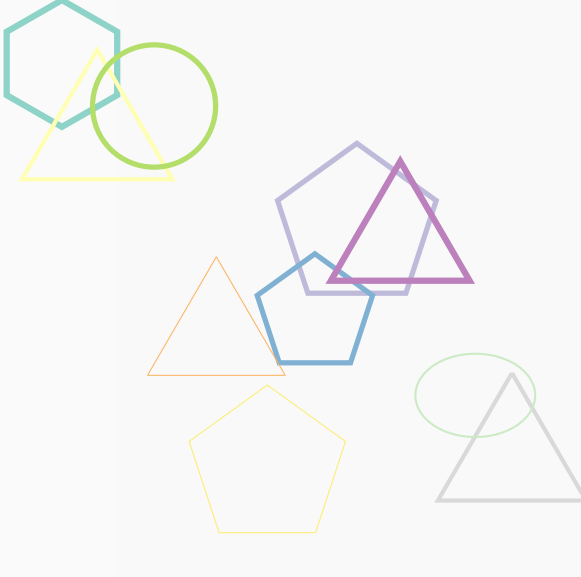[{"shape": "hexagon", "thickness": 3, "radius": 0.55, "center": [0.107, 0.889]}, {"shape": "triangle", "thickness": 2, "radius": 0.75, "center": [0.167, 0.763]}, {"shape": "pentagon", "thickness": 2.5, "radius": 0.72, "center": [0.614, 0.607]}, {"shape": "pentagon", "thickness": 2.5, "radius": 0.52, "center": [0.542, 0.455]}, {"shape": "triangle", "thickness": 0.5, "radius": 0.68, "center": [0.372, 0.418]}, {"shape": "circle", "thickness": 2.5, "radius": 0.53, "center": [0.265, 0.816]}, {"shape": "triangle", "thickness": 2, "radius": 0.74, "center": [0.881, 0.206]}, {"shape": "triangle", "thickness": 3, "radius": 0.69, "center": [0.689, 0.582]}, {"shape": "oval", "thickness": 1, "radius": 0.52, "center": [0.818, 0.314]}, {"shape": "pentagon", "thickness": 0.5, "radius": 0.71, "center": [0.46, 0.191]}]